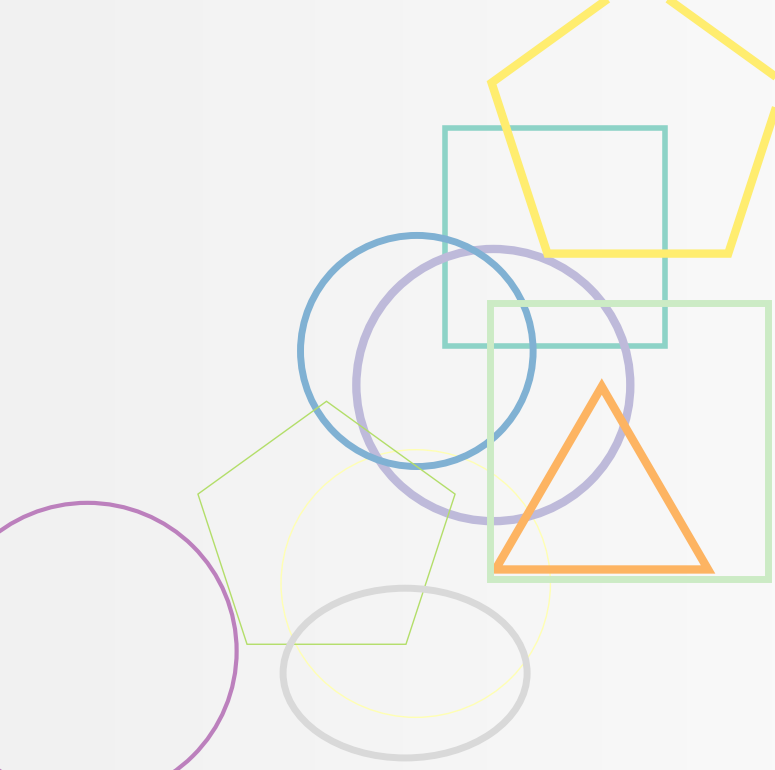[{"shape": "square", "thickness": 2, "radius": 0.71, "center": [0.716, 0.692]}, {"shape": "circle", "thickness": 0.5, "radius": 0.87, "center": [0.536, 0.242]}, {"shape": "circle", "thickness": 3, "radius": 0.88, "center": [0.637, 0.5]}, {"shape": "circle", "thickness": 2.5, "radius": 0.75, "center": [0.538, 0.544]}, {"shape": "triangle", "thickness": 3, "radius": 0.79, "center": [0.776, 0.34]}, {"shape": "pentagon", "thickness": 0.5, "radius": 0.87, "center": [0.421, 0.304]}, {"shape": "oval", "thickness": 2.5, "radius": 0.79, "center": [0.523, 0.126]}, {"shape": "circle", "thickness": 1.5, "radius": 0.96, "center": [0.113, 0.154]}, {"shape": "square", "thickness": 2.5, "radius": 0.9, "center": [0.811, 0.427]}, {"shape": "pentagon", "thickness": 3, "radius": 0.99, "center": [0.823, 0.831]}]